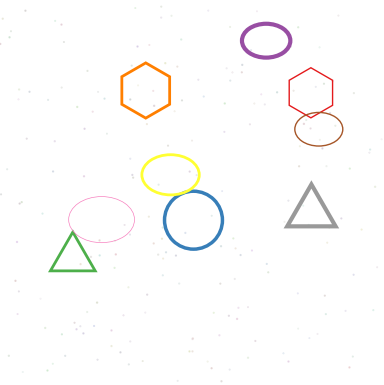[{"shape": "hexagon", "thickness": 1, "radius": 0.33, "center": [0.808, 0.759]}, {"shape": "circle", "thickness": 2.5, "radius": 0.38, "center": [0.503, 0.428]}, {"shape": "triangle", "thickness": 2, "radius": 0.34, "center": [0.189, 0.33]}, {"shape": "oval", "thickness": 3, "radius": 0.31, "center": [0.691, 0.894]}, {"shape": "hexagon", "thickness": 2, "radius": 0.36, "center": [0.379, 0.765]}, {"shape": "oval", "thickness": 2, "radius": 0.37, "center": [0.443, 0.546]}, {"shape": "oval", "thickness": 1, "radius": 0.31, "center": [0.828, 0.664]}, {"shape": "oval", "thickness": 0.5, "radius": 0.43, "center": [0.264, 0.43]}, {"shape": "triangle", "thickness": 3, "radius": 0.36, "center": [0.809, 0.448]}]